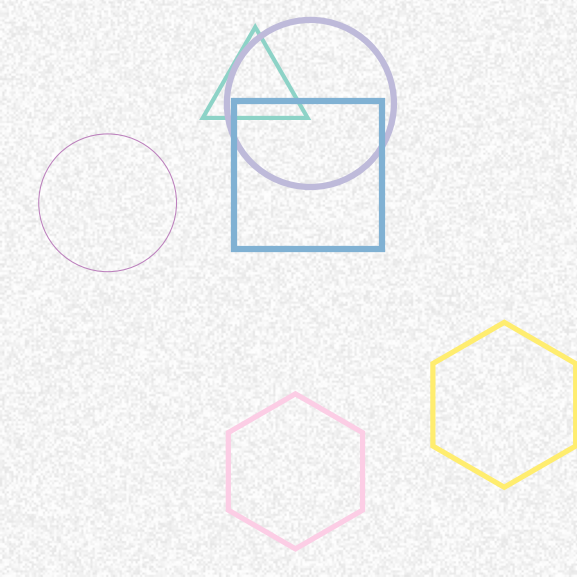[{"shape": "triangle", "thickness": 2, "radius": 0.52, "center": [0.442, 0.847]}, {"shape": "circle", "thickness": 3, "radius": 0.72, "center": [0.537, 0.82]}, {"shape": "square", "thickness": 3, "radius": 0.64, "center": [0.533, 0.696]}, {"shape": "hexagon", "thickness": 2.5, "radius": 0.67, "center": [0.512, 0.183]}, {"shape": "circle", "thickness": 0.5, "radius": 0.6, "center": [0.186, 0.648]}, {"shape": "hexagon", "thickness": 2.5, "radius": 0.71, "center": [0.873, 0.298]}]